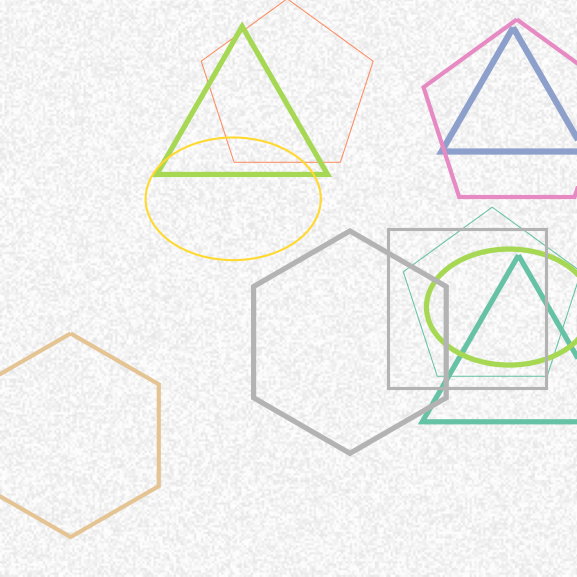[{"shape": "pentagon", "thickness": 0.5, "radius": 0.81, "center": [0.852, 0.479]}, {"shape": "triangle", "thickness": 2.5, "radius": 0.96, "center": [0.898, 0.365]}, {"shape": "pentagon", "thickness": 0.5, "radius": 0.78, "center": [0.497, 0.845]}, {"shape": "triangle", "thickness": 3, "radius": 0.72, "center": [0.889, 0.808]}, {"shape": "pentagon", "thickness": 2, "radius": 0.85, "center": [0.895, 0.795]}, {"shape": "triangle", "thickness": 2.5, "radius": 0.85, "center": [0.419, 0.782]}, {"shape": "oval", "thickness": 2.5, "radius": 0.72, "center": [0.882, 0.467]}, {"shape": "oval", "thickness": 1, "radius": 0.76, "center": [0.404, 0.655]}, {"shape": "hexagon", "thickness": 2, "radius": 0.88, "center": [0.122, 0.245]}, {"shape": "square", "thickness": 1.5, "radius": 0.69, "center": [0.809, 0.465]}, {"shape": "hexagon", "thickness": 2.5, "radius": 0.96, "center": [0.606, 0.407]}]